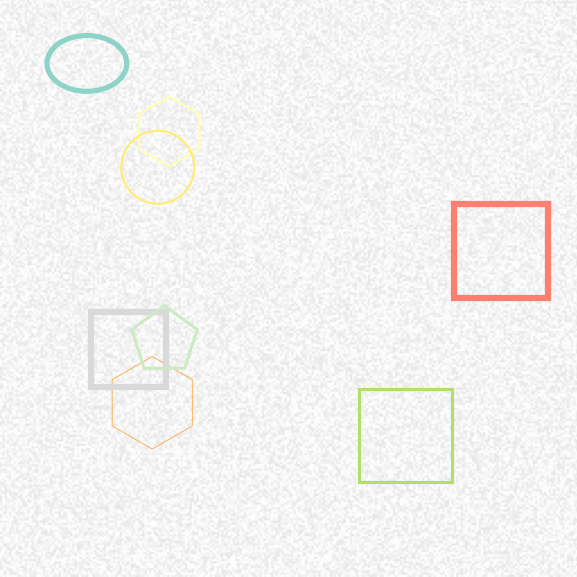[{"shape": "oval", "thickness": 2.5, "radius": 0.35, "center": [0.15, 0.889]}, {"shape": "hexagon", "thickness": 1, "radius": 0.3, "center": [0.293, 0.771]}, {"shape": "square", "thickness": 3, "radius": 0.41, "center": [0.867, 0.565]}, {"shape": "hexagon", "thickness": 0.5, "radius": 0.4, "center": [0.264, 0.302]}, {"shape": "square", "thickness": 1.5, "radius": 0.4, "center": [0.702, 0.245]}, {"shape": "square", "thickness": 3, "radius": 0.33, "center": [0.223, 0.394]}, {"shape": "pentagon", "thickness": 1.5, "radius": 0.3, "center": [0.285, 0.41]}, {"shape": "circle", "thickness": 1, "radius": 0.32, "center": [0.273, 0.709]}]